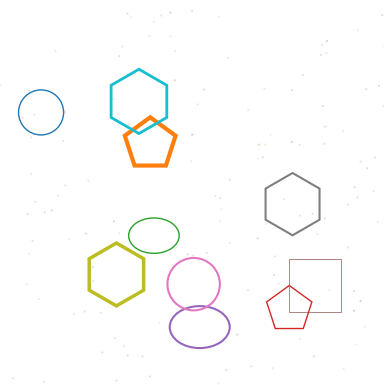[{"shape": "circle", "thickness": 1, "radius": 0.29, "center": [0.107, 0.708]}, {"shape": "pentagon", "thickness": 3, "radius": 0.35, "center": [0.39, 0.626]}, {"shape": "oval", "thickness": 1, "radius": 0.33, "center": [0.4, 0.388]}, {"shape": "pentagon", "thickness": 1, "radius": 0.31, "center": [0.751, 0.197]}, {"shape": "oval", "thickness": 1.5, "radius": 0.39, "center": [0.519, 0.15]}, {"shape": "square", "thickness": 0.5, "radius": 0.34, "center": [0.818, 0.258]}, {"shape": "circle", "thickness": 1.5, "radius": 0.34, "center": [0.503, 0.262]}, {"shape": "hexagon", "thickness": 1.5, "radius": 0.4, "center": [0.76, 0.47]}, {"shape": "hexagon", "thickness": 2.5, "radius": 0.41, "center": [0.302, 0.287]}, {"shape": "hexagon", "thickness": 2, "radius": 0.42, "center": [0.361, 0.737]}]